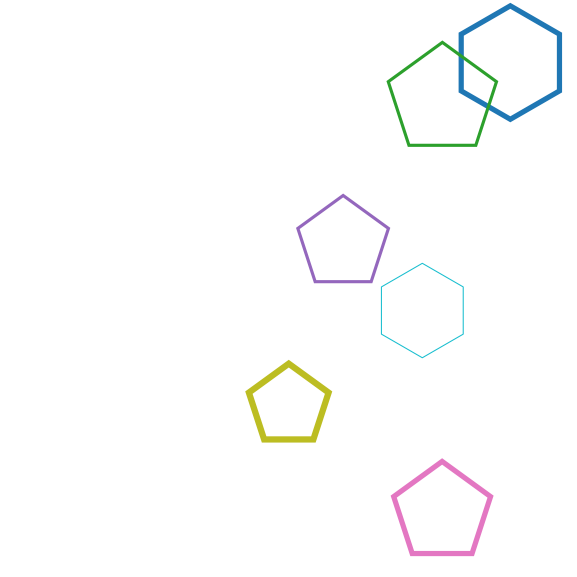[{"shape": "hexagon", "thickness": 2.5, "radius": 0.49, "center": [0.884, 0.891]}, {"shape": "pentagon", "thickness": 1.5, "radius": 0.49, "center": [0.766, 0.827]}, {"shape": "pentagon", "thickness": 1.5, "radius": 0.41, "center": [0.594, 0.578]}, {"shape": "pentagon", "thickness": 2.5, "radius": 0.44, "center": [0.766, 0.112]}, {"shape": "pentagon", "thickness": 3, "radius": 0.36, "center": [0.5, 0.297]}, {"shape": "hexagon", "thickness": 0.5, "radius": 0.41, "center": [0.731, 0.461]}]